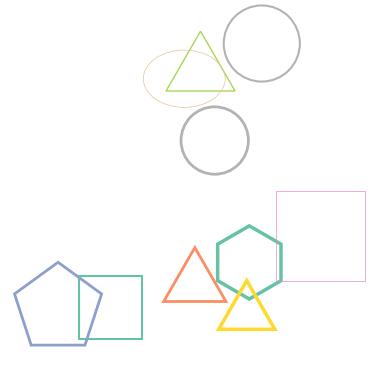[{"shape": "square", "thickness": 1.5, "radius": 0.41, "center": [0.286, 0.201]}, {"shape": "hexagon", "thickness": 2.5, "radius": 0.47, "center": [0.648, 0.318]}, {"shape": "triangle", "thickness": 2, "radius": 0.47, "center": [0.506, 0.264]}, {"shape": "pentagon", "thickness": 2, "radius": 0.59, "center": [0.151, 0.2]}, {"shape": "square", "thickness": 0.5, "radius": 0.58, "center": [0.832, 0.387]}, {"shape": "triangle", "thickness": 1, "radius": 0.52, "center": [0.521, 0.815]}, {"shape": "triangle", "thickness": 2.5, "radius": 0.42, "center": [0.641, 0.187]}, {"shape": "oval", "thickness": 0.5, "radius": 0.53, "center": [0.479, 0.796]}, {"shape": "circle", "thickness": 1.5, "radius": 0.49, "center": [0.68, 0.887]}, {"shape": "circle", "thickness": 2, "radius": 0.44, "center": [0.558, 0.635]}]